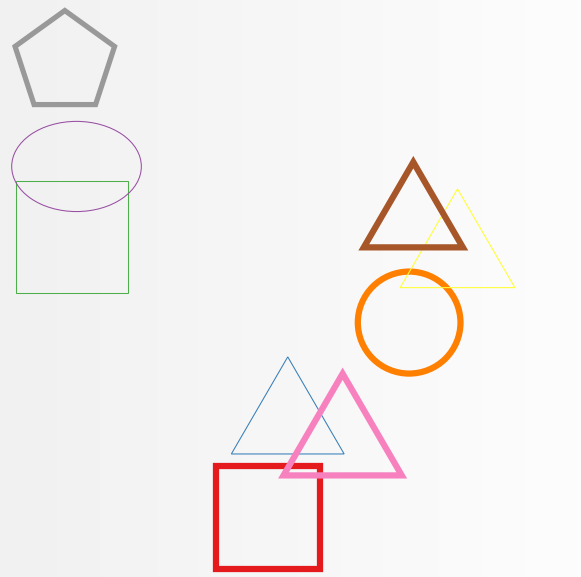[{"shape": "square", "thickness": 3, "radius": 0.45, "center": [0.461, 0.103]}, {"shape": "triangle", "thickness": 0.5, "radius": 0.56, "center": [0.495, 0.269]}, {"shape": "square", "thickness": 0.5, "radius": 0.48, "center": [0.124, 0.589]}, {"shape": "oval", "thickness": 0.5, "radius": 0.56, "center": [0.132, 0.711]}, {"shape": "circle", "thickness": 3, "radius": 0.44, "center": [0.704, 0.441]}, {"shape": "triangle", "thickness": 0.5, "radius": 0.57, "center": [0.787, 0.558]}, {"shape": "triangle", "thickness": 3, "radius": 0.49, "center": [0.711, 0.62]}, {"shape": "triangle", "thickness": 3, "radius": 0.59, "center": [0.589, 0.235]}, {"shape": "pentagon", "thickness": 2.5, "radius": 0.45, "center": [0.111, 0.891]}]